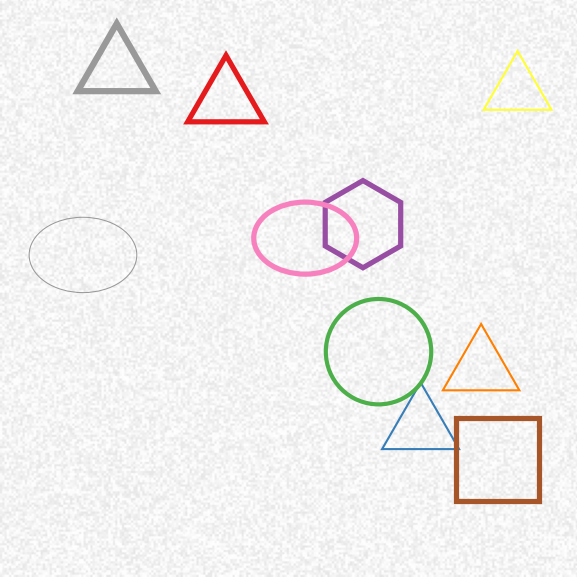[{"shape": "triangle", "thickness": 2.5, "radius": 0.38, "center": [0.391, 0.827]}, {"shape": "triangle", "thickness": 1, "radius": 0.38, "center": [0.728, 0.26]}, {"shape": "circle", "thickness": 2, "radius": 0.46, "center": [0.655, 0.39]}, {"shape": "hexagon", "thickness": 2.5, "radius": 0.38, "center": [0.629, 0.611]}, {"shape": "triangle", "thickness": 1, "radius": 0.38, "center": [0.833, 0.362]}, {"shape": "triangle", "thickness": 1, "radius": 0.34, "center": [0.896, 0.843]}, {"shape": "square", "thickness": 2.5, "radius": 0.36, "center": [0.862, 0.204]}, {"shape": "oval", "thickness": 2.5, "radius": 0.45, "center": [0.528, 0.587]}, {"shape": "triangle", "thickness": 3, "radius": 0.39, "center": [0.202, 0.88]}, {"shape": "oval", "thickness": 0.5, "radius": 0.47, "center": [0.144, 0.558]}]